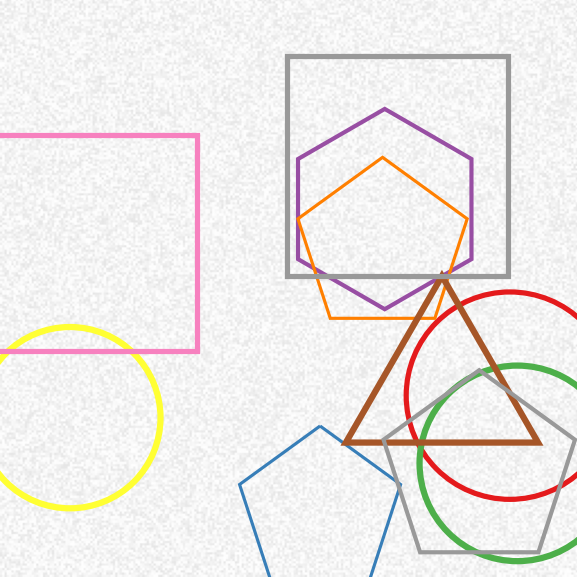[{"shape": "circle", "thickness": 2.5, "radius": 0.9, "center": [0.883, 0.314]}, {"shape": "pentagon", "thickness": 1.5, "radius": 0.73, "center": [0.554, 0.115]}, {"shape": "circle", "thickness": 3, "radius": 0.85, "center": [0.896, 0.197]}, {"shape": "hexagon", "thickness": 2, "radius": 0.87, "center": [0.666, 0.637]}, {"shape": "pentagon", "thickness": 1.5, "radius": 0.77, "center": [0.662, 0.573]}, {"shape": "circle", "thickness": 3, "radius": 0.78, "center": [0.121, 0.276]}, {"shape": "triangle", "thickness": 3, "radius": 0.96, "center": [0.765, 0.329]}, {"shape": "square", "thickness": 2.5, "radius": 0.94, "center": [0.154, 0.579]}, {"shape": "pentagon", "thickness": 2, "radius": 0.87, "center": [0.83, 0.184]}, {"shape": "square", "thickness": 2.5, "radius": 0.95, "center": [0.688, 0.712]}]